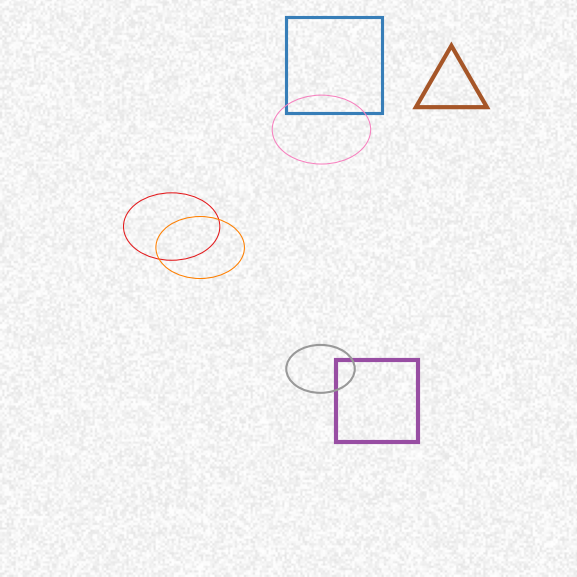[{"shape": "oval", "thickness": 0.5, "radius": 0.42, "center": [0.297, 0.607]}, {"shape": "square", "thickness": 1.5, "radius": 0.42, "center": [0.579, 0.887]}, {"shape": "square", "thickness": 2, "radius": 0.36, "center": [0.653, 0.304]}, {"shape": "oval", "thickness": 0.5, "radius": 0.38, "center": [0.347, 0.571]}, {"shape": "triangle", "thickness": 2, "radius": 0.35, "center": [0.782, 0.849]}, {"shape": "oval", "thickness": 0.5, "radius": 0.43, "center": [0.557, 0.775]}, {"shape": "oval", "thickness": 1, "radius": 0.3, "center": [0.555, 0.36]}]